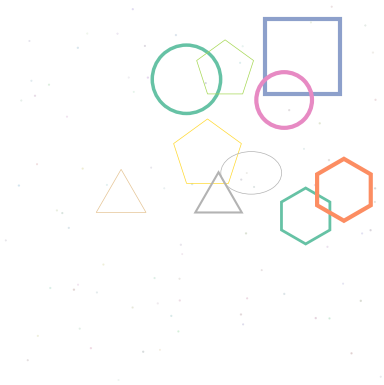[{"shape": "hexagon", "thickness": 2, "radius": 0.36, "center": [0.794, 0.439]}, {"shape": "circle", "thickness": 2.5, "radius": 0.44, "center": [0.484, 0.794]}, {"shape": "hexagon", "thickness": 3, "radius": 0.4, "center": [0.893, 0.507]}, {"shape": "square", "thickness": 3, "radius": 0.48, "center": [0.786, 0.853]}, {"shape": "circle", "thickness": 3, "radius": 0.36, "center": [0.738, 0.74]}, {"shape": "pentagon", "thickness": 0.5, "radius": 0.39, "center": [0.585, 0.819]}, {"shape": "pentagon", "thickness": 0.5, "radius": 0.46, "center": [0.539, 0.599]}, {"shape": "triangle", "thickness": 0.5, "radius": 0.37, "center": [0.315, 0.485]}, {"shape": "oval", "thickness": 0.5, "radius": 0.4, "center": [0.653, 0.551]}, {"shape": "triangle", "thickness": 1.5, "radius": 0.35, "center": [0.568, 0.483]}]